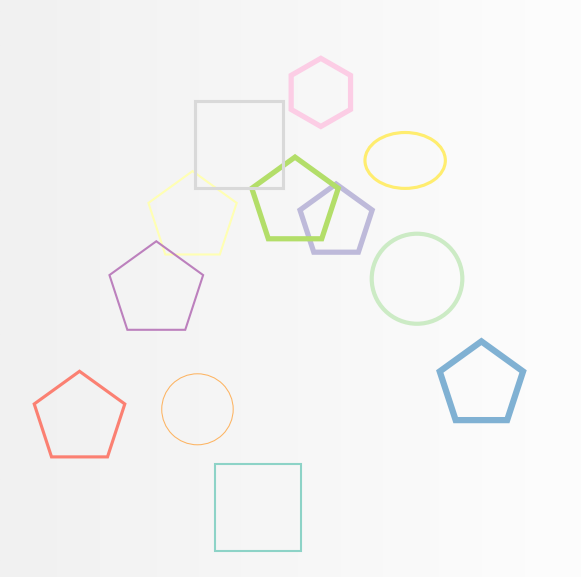[{"shape": "square", "thickness": 1, "radius": 0.37, "center": [0.444, 0.12]}, {"shape": "pentagon", "thickness": 1, "radius": 0.4, "center": [0.331, 0.623]}, {"shape": "pentagon", "thickness": 2.5, "radius": 0.33, "center": [0.578, 0.615]}, {"shape": "pentagon", "thickness": 1.5, "radius": 0.41, "center": [0.137, 0.274]}, {"shape": "pentagon", "thickness": 3, "radius": 0.38, "center": [0.828, 0.333]}, {"shape": "circle", "thickness": 0.5, "radius": 0.31, "center": [0.34, 0.29]}, {"shape": "pentagon", "thickness": 2.5, "radius": 0.39, "center": [0.508, 0.649]}, {"shape": "hexagon", "thickness": 2.5, "radius": 0.29, "center": [0.552, 0.839]}, {"shape": "square", "thickness": 1.5, "radius": 0.38, "center": [0.411, 0.749]}, {"shape": "pentagon", "thickness": 1, "radius": 0.42, "center": [0.269, 0.497]}, {"shape": "circle", "thickness": 2, "radius": 0.39, "center": [0.717, 0.516]}, {"shape": "oval", "thickness": 1.5, "radius": 0.35, "center": [0.697, 0.721]}]